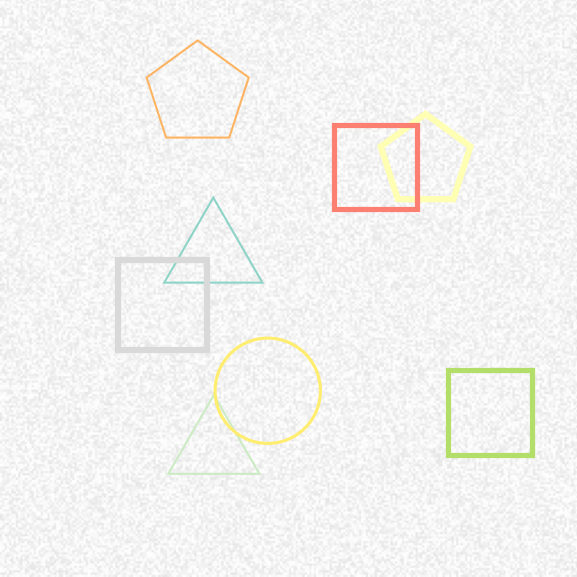[{"shape": "triangle", "thickness": 1, "radius": 0.49, "center": [0.369, 0.559]}, {"shape": "pentagon", "thickness": 3, "radius": 0.41, "center": [0.737, 0.72]}, {"shape": "square", "thickness": 2.5, "radius": 0.36, "center": [0.65, 0.71]}, {"shape": "pentagon", "thickness": 1, "radius": 0.46, "center": [0.342, 0.836]}, {"shape": "square", "thickness": 2.5, "radius": 0.37, "center": [0.849, 0.285]}, {"shape": "square", "thickness": 3, "radius": 0.39, "center": [0.281, 0.471]}, {"shape": "triangle", "thickness": 1, "radius": 0.46, "center": [0.37, 0.224]}, {"shape": "circle", "thickness": 1.5, "radius": 0.46, "center": [0.464, 0.322]}]